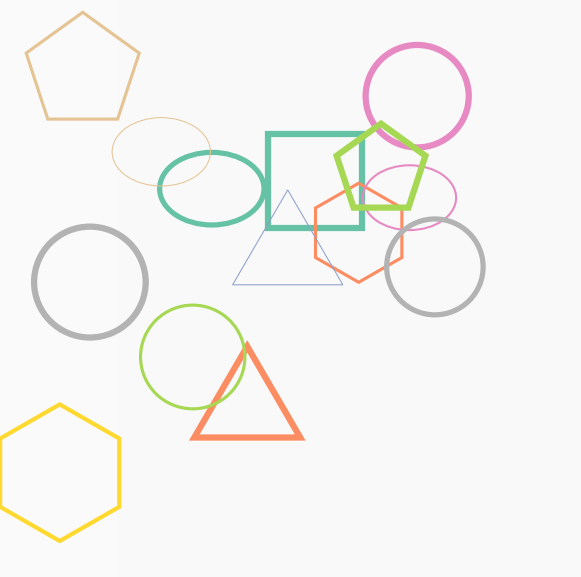[{"shape": "square", "thickness": 3, "radius": 0.4, "center": [0.541, 0.686]}, {"shape": "oval", "thickness": 2.5, "radius": 0.45, "center": [0.364, 0.672]}, {"shape": "hexagon", "thickness": 1.5, "radius": 0.43, "center": [0.617, 0.596]}, {"shape": "triangle", "thickness": 3, "radius": 0.53, "center": [0.425, 0.294]}, {"shape": "triangle", "thickness": 0.5, "radius": 0.55, "center": [0.495, 0.561]}, {"shape": "circle", "thickness": 3, "radius": 0.44, "center": [0.718, 0.833]}, {"shape": "oval", "thickness": 1, "radius": 0.4, "center": [0.705, 0.657]}, {"shape": "pentagon", "thickness": 3, "radius": 0.4, "center": [0.656, 0.705]}, {"shape": "circle", "thickness": 1.5, "radius": 0.45, "center": [0.332, 0.381]}, {"shape": "hexagon", "thickness": 2, "radius": 0.59, "center": [0.103, 0.181]}, {"shape": "oval", "thickness": 0.5, "radius": 0.42, "center": [0.277, 0.736]}, {"shape": "pentagon", "thickness": 1.5, "radius": 0.51, "center": [0.142, 0.876]}, {"shape": "circle", "thickness": 2.5, "radius": 0.41, "center": [0.748, 0.537]}, {"shape": "circle", "thickness": 3, "radius": 0.48, "center": [0.155, 0.511]}]